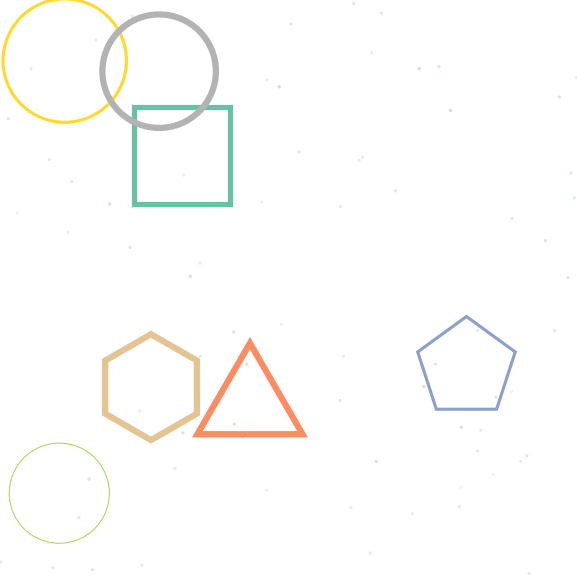[{"shape": "square", "thickness": 2.5, "radius": 0.42, "center": [0.315, 0.73]}, {"shape": "triangle", "thickness": 3, "radius": 0.53, "center": [0.433, 0.3]}, {"shape": "pentagon", "thickness": 1.5, "radius": 0.44, "center": [0.808, 0.362]}, {"shape": "circle", "thickness": 0.5, "radius": 0.43, "center": [0.103, 0.145]}, {"shape": "circle", "thickness": 1.5, "radius": 0.53, "center": [0.112, 0.894]}, {"shape": "hexagon", "thickness": 3, "radius": 0.46, "center": [0.261, 0.329]}, {"shape": "circle", "thickness": 3, "radius": 0.49, "center": [0.276, 0.876]}]